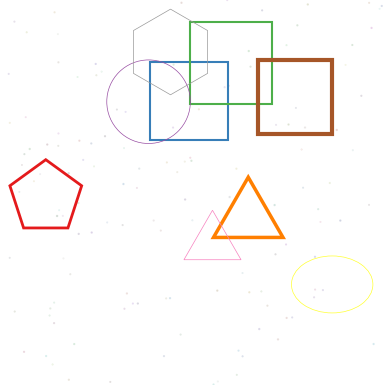[{"shape": "pentagon", "thickness": 2, "radius": 0.49, "center": [0.119, 0.487]}, {"shape": "square", "thickness": 1.5, "radius": 0.51, "center": [0.491, 0.738]}, {"shape": "square", "thickness": 1.5, "radius": 0.53, "center": [0.601, 0.836]}, {"shape": "circle", "thickness": 0.5, "radius": 0.54, "center": [0.386, 0.736]}, {"shape": "triangle", "thickness": 2.5, "radius": 0.52, "center": [0.645, 0.435]}, {"shape": "oval", "thickness": 0.5, "radius": 0.53, "center": [0.863, 0.261]}, {"shape": "square", "thickness": 3, "radius": 0.48, "center": [0.767, 0.748]}, {"shape": "triangle", "thickness": 0.5, "radius": 0.43, "center": [0.552, 0.368]}, {"shape": "hexagon", "thickness": 0.5, "radius": 0.56, "center": [0.443, 0.865]}]